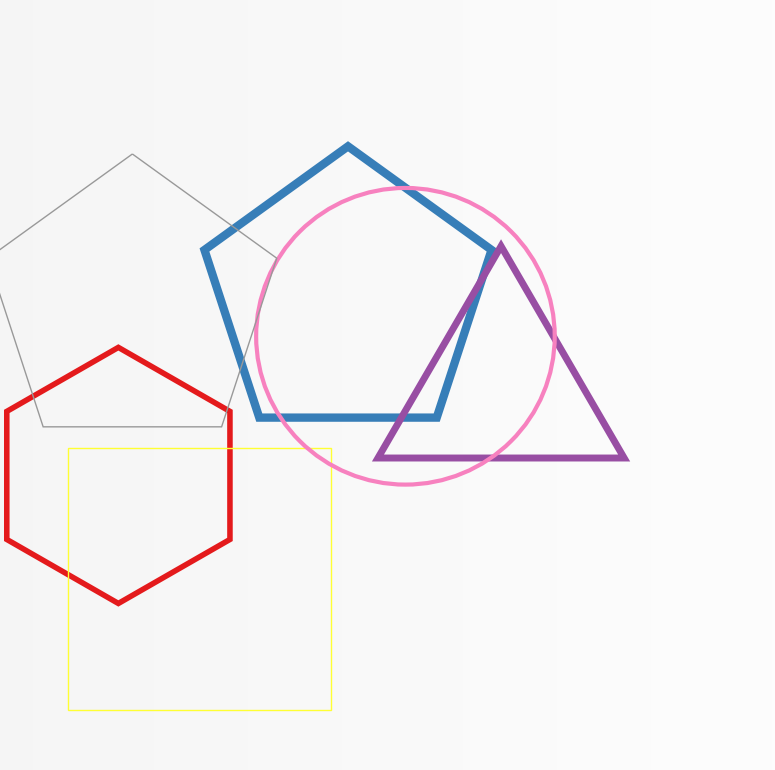[{"shape": "hexagon", "thickness": 2, "radius": 0.83, "center": [0.153, 0.383]}, {"shape": "pentagon", "thickness": 3, "radius": 0.97, "center": [0.449, 0.615]}, {"shape": "triangle", "thickness": 2.5, "radius": 0.92, "center": [0.647, 0.497]}, {"shape": "square", "thickness": 0.5, "radius": 0.85, "center": [0.258, 0.248]}, {"shape": "circle", "thickness": 1.5, "radius": 0.96, "center": [0.523, 0.563]}, {"shape": "pentagon", "thickness": 0.5, "radius": 0.98, "center": [0.171, 0.604]}]